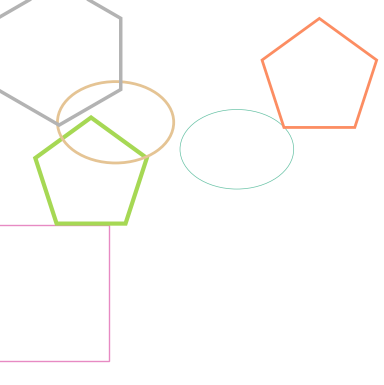[{"shape": "oval", "thickness": 0.5, "radius": 0.74, "center": [0.615, 0.612]}, {"shape": "pentagon", "thickness": 2, "radius": 0.78, "center": [0.83, 0.796]}, {"shape": "square", "thickness": 1, "radius": 0.89, "center": [0.106, 0.239]}, {"shape": "pentagon", "thickness": 3, "radius": 0.76, "center": [0.237, 0.542]}, {"shape": "oval", "thickness": 2, "radius": 0.75, "center": [0.3, 0.682]}, {"shape": "hexagon", "thickness": 2.5, "radius": 0.92, "center": [0.153, 0.86]}]